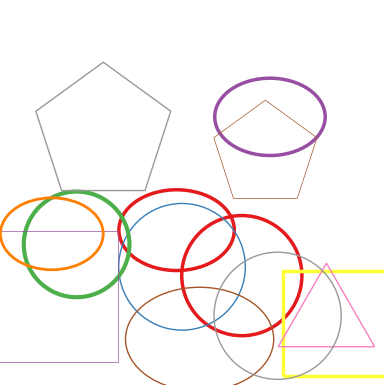[{"shape": "circle", "thickness": 2.5, "radius": 0.78, "center": [0.628, 0.284]}, {"shape": "oval", "thickness": 2.5, "radius": 0.75, "center": [0.459, 0.402]}, {"shape": "circle", "thickness": 1, "radius": 0.82, "center": [0.473, 0.307]}, {"shape": "circle", "thickness": 3, "radius": 0.69, "center": [0.199, 0.365]}, {"shape": "oval", "thickness": 2.5, "radius": 0.72, "center": [0.701, 0.696]}, {"shape": "square", "thickness": 0.5, "radius": 0.85, "center": [0.136, 0.231]}, {"shape": "oval", "thickness": 2, "radius": 0.67, "center": [0.135, 0.393]}, {"shape": "square", "thickness": 2.5, "radius": 0.69, "center": [0.872, 0.16]}, {"shape": "pentagon", "thickness": 0.5, "radius": 0.7, "center": [0.689, 0.599]}, {"shape": "oval", "thickness": 1, "radius": 0.96, "center": [0.518, 0.119]}, {"shape": "triangle", "thickness": 1, "radius": 0.72, "center": [0.848, 0.172]}, {"shape": "circle", "thickness": 1, "radius": 0.83, "center": [0.721, 0.18]}, {"shape": "pentagon", "thickness": 1, "radius": 0.92, "center": [0.268, 0.654]}]